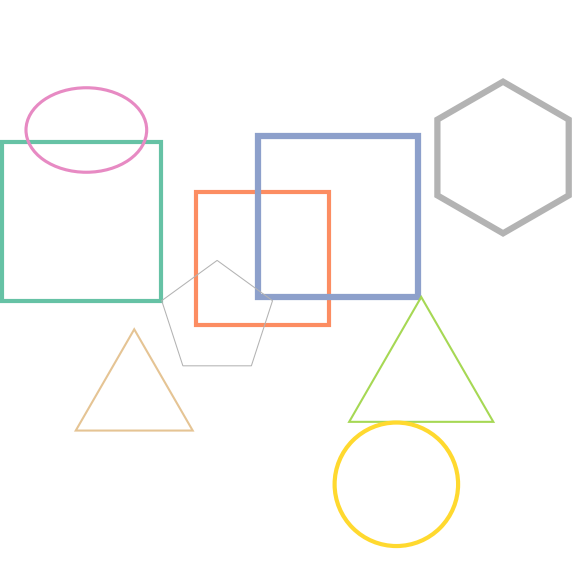[{"shape": "square", "thickness": 2, "radius": 0.69, "center": [0.141, 0.616]}, {"shape": "square", "thickness": 2, "radius": 0.58, "center": [0.455, 0.551]}, {"shape": "square", "thickness": 3, "radius": 0.69, "center": [0.585, 0.624]}, {"shape": "oval", "thickness": 1.5, "radius": 0.52, "center": [0.15, 0.774]}, {"shape": "triangle", "thickness": 1, "radius": 0.72, "center": [0.729, 0.341]}, {"shape": "circle", "thickness": 2, "radius": 0.53, "center": [0.686, 0.161]}, {"shape": "triangle", "thickness": 1, "radius": 0.58, "center": [0.232, 0.312]}, {"shape": "pentagon", "thickness": 0.5, "radius": 0.5, "center": [0.376, 0.447]}, {"shape": "hexagon", "thickness": 3, "radius": 0.66, "center": [0.871, 0.726]}]